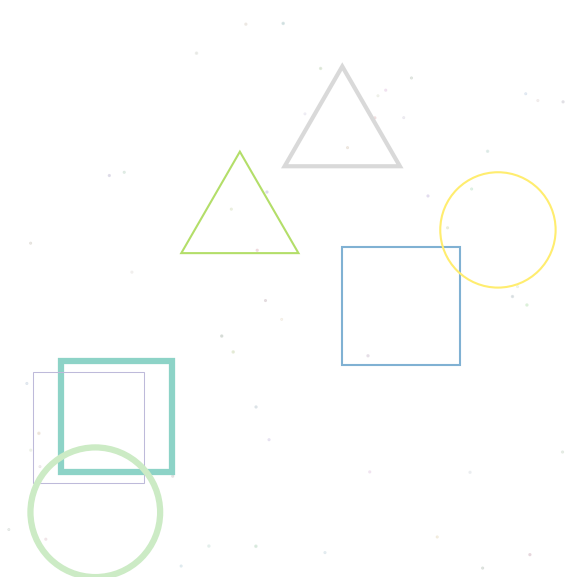[{"shape": "square", "thickness": 3, "radius": 0.48, "center": [0.202, 0.278]}, {"shape": "square", "thickness": 0.5, "radius": 0.48, "center": [0.154, 0.259]}, {"shape": "square", "thickness": 1, "radius": 0.51, "center": [0.694, 0.469]}, {"shape": "triangle", "thickness": 1, "radius": 0.59, "center": [0.415, 0.619]}, {"shape": "triangle", "thickness": 2, "radius": 0.58, "center": [0.593, 0.769]}, {"shape": "circle", "thickness": 3, "radius": 0.56, "center": [0.165, 0.112]}, {"shape": "circle", "thickness": 1, "radius": 0.5, "center": [0.862, 0.601]}]